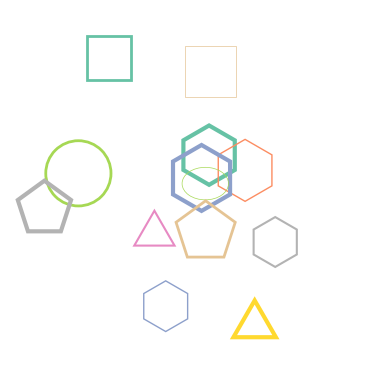[{"shape": "hexagon", "thickness": 3, "radius": 0.39, "center": [0.543, 0.597]}, {"shape": "square", "thickness": 2, "radius": 0.29, "center": [0.283, 0.849]}, {"shape": "hexagon", "thickness": 1, "radius": 0.4, "center": [0.637, 0.558]}, {"shape": "hexagon", "thickness": 1, "radius": 0.33, "center": [0.43, 0.205]}, {"shape": "hexagon", "thickness": 3, "radius": 0.43, "center": [0.523, 0.538]}, {"shape": "triangle", "thickness": 1.5, "radius": 0.3, "center": [0.401, 0.392]}, {"shape": "circle", "thickness": 2, "radius": 0.42, "center": [0.204, 0.55]}, {"shape": "oval", "thickness": 0.5, "radius": 0.3, "center": [0.533, 0.523]}, {"shape": "triangle", "thickness": 3, "radius": 0.32, "center": [0.661, 0.156]}, {"shape": "square", "thickness": 0.5, "radius": 0.33, "center": [0.547, 0.815]}, {"shape": "pentagon", "thickness": 2, "radius": 0.4, "center": [0.534, 0.398]}, {"shape": "pentagon", "thickness": 3, "radius": 0.36, "center": [0.115, 0.458]}, {"shape": "hexagon", "thickness": 1.5, "radius": 0.32, "center": [0.715, 0.371]}]